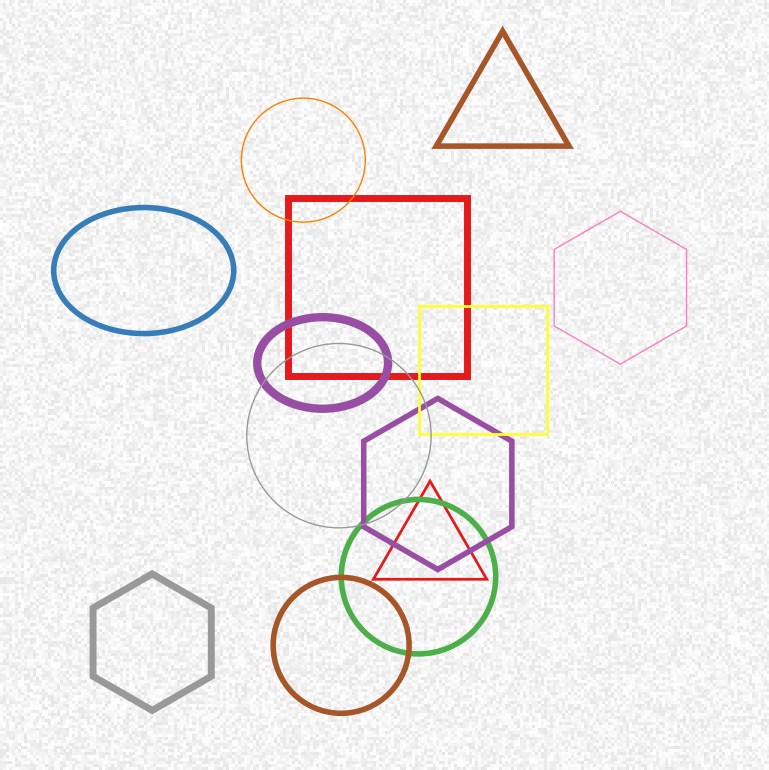[{"shape": "square", "thickness": 2.5, "radius": 0.58, "center": [0.49, 0.627]}, {"shape": "triangle", "thickness": 1, "radius": 0.42, "center": [0.559, 0.29]}, {"shape": "oval", "thickness": 2, "radius": 0.58, "center": [0.187, 0.649]}, {"shape": "circle", "thickness": 2, "radius": 0.5, "center": [0.543, 0.251]}, {"shape": "hexagon", "thickness": 2, "radius": 0.56, "center": [0.569, 0.371]}, {"shape": "oval", "thickness": 3, "radius": 0.42, "center": [0.419, 0.529]}, {"shape": "circle", "thickness": 0.5, "radius": 0.4, "center": [0.394, 0.792]}, {"shape": "square", "thickness": 1, "radius": 0.42, "center": [0.628, 0.519]}, {"shape": "triangle", "thickness": 2, "radius": 0.5, "center": [0.653, 0.86]}, {"shape": "circle", "thickness": 2, "radius": 0.44, "center": [0.443, 0.162]}, {"shape": "hexagon", "thickness": 0.5, "radius": 0.5, "center": [0.806, 0.626]}, {"shape": "circle", "thickness": 0.5, "radius": 0.6, "center": [0.44, 0.434]}, {"shape": "hexagon", "thickness": 2.5, "radius": 0.44, "center": [0.198, 0.166]}]